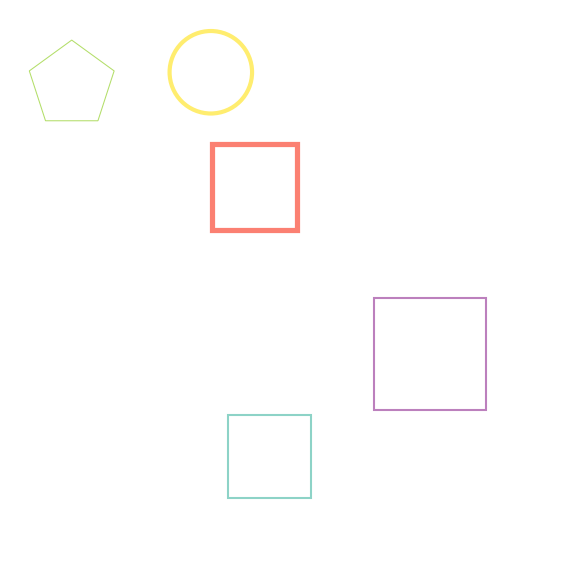[{"shape": "square", "thickness": 1, "radius": 0.36, "center": [0.467, 0.208]}, {"shape": "square", "thickness": 2.5, "radius": 0.37, "center": [0.441, 0.676]}, {"shape": "pentagon", "thickness": 0.5, "radius": 0.39, "center": [0.124, 0.852]}, {"shape": "square", "thickness": 1, "radius": 0.48, "center": [0.744, 0.386]}, {"shape": "circle", "thickness": 2, "radius": 0.36, "center": [0.365, 0.874]}]